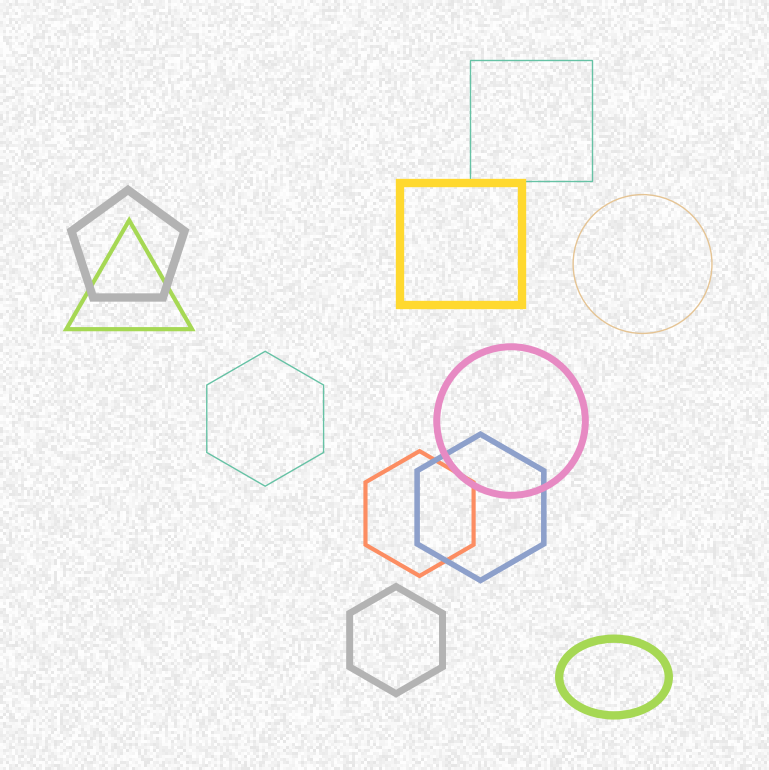[{"shape": "square", "thickness": 0.5, "radius": 0.4, "center": [0.69, 0.844]}, {"shape": "hexagon", "thickness": 0.5, "radius": 0.44, "center": [0.344, 0.456]}, {"shape": "hexagon", "thickness": 1.5, "radius": 0.41, "center": [0.545, 0.333]}, {"shape": "hexagon", "thickness": 2, "radius": 0.48, "center": [0.624, 0.341]}, {"shape": "circle", "thickness": 2.5, "radius": 0.48, "center": [0.664, 0.453]}, {"shape": "oval", "thickness": 3, "radius": 0.36, "center": [0.797, 0.121]}, {"shape": "triangle", "thickness": 1.5, "radius": 0.47, "center": [0.168, 0.62]}, {"shape": "square", "thickness": 3, "radius": 0.4, "center": [0.598, 0.684]}, {"shape": "circle", "thickness": 0.5, "radius": 0.45, "center": [0.834, 0.657]}, {"shape": "pentagon", "thickness": 3, "radius": 0.39, "center": [0.166, 0.676]}, {"shape": "hexagon", "thickness": 2.5, "radius": 0.35, "center": [0.514, 0.169]}]